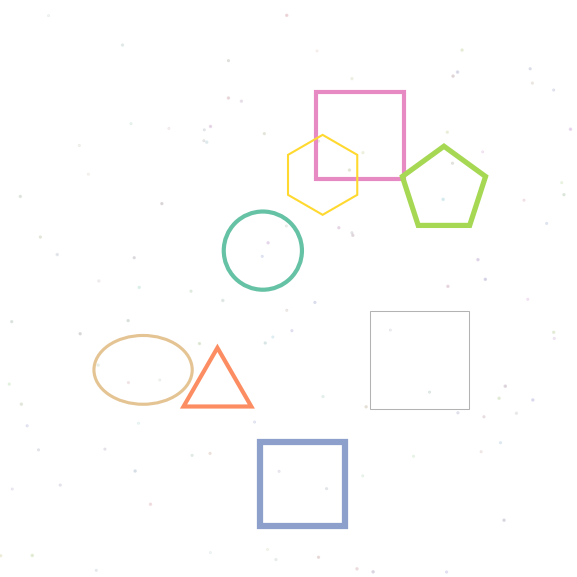[{"shape": "circle", "thickness": 2, "radius": 0.34, "center": [0.455, 0.565]}, {"shape": "triangle", "thickness": 2, "radius": 0.34, "center": [0.376, 0.329]}, {"shape": "square", "thickness": 3, "radius": 0.37, "center": [0.523, 0.161]}, {"shape": "square", "thickness": 2, "radius": 0.38, "center": [0.624, 0.764]}, {"shape": "pentagon", "thickness": 2.5, "radius": 0.38, "center": [0.769, 0.67]}, {"shape": "hexagon", "thickness": 1, "radius": 0.35, "center": [0.559, 0.696]}, {"shape": "oval", "thickness": 1.5, "radius": 0.43, "center": [0.248, 0.359]}, {"shape": "square", "thickness": 0.5, "radius": 0.43, "center": [0.726, 0.376]}]